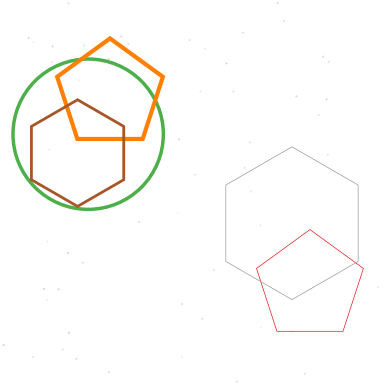[{"shape": "pentagon", "thickness": 0.5, "radius": 0.73, "center": [0.805, 0.258]}, {"shape": "circle", "thickness": 2.5, "radius": 0.98, "center": [0.229, 0.651]}, {"shape": "pentagon", "thickness": 3, "radius": 0.72, "center": [0.286, 0.756]}, {"shape": "hexagon", "thickness": 2, "radius": 0.69, "center": [0.202, 0.602]}, {"shape": "hexagon", "thickness": 0.5, "radius": 0.99, "center": [0.758, 0.42]}]